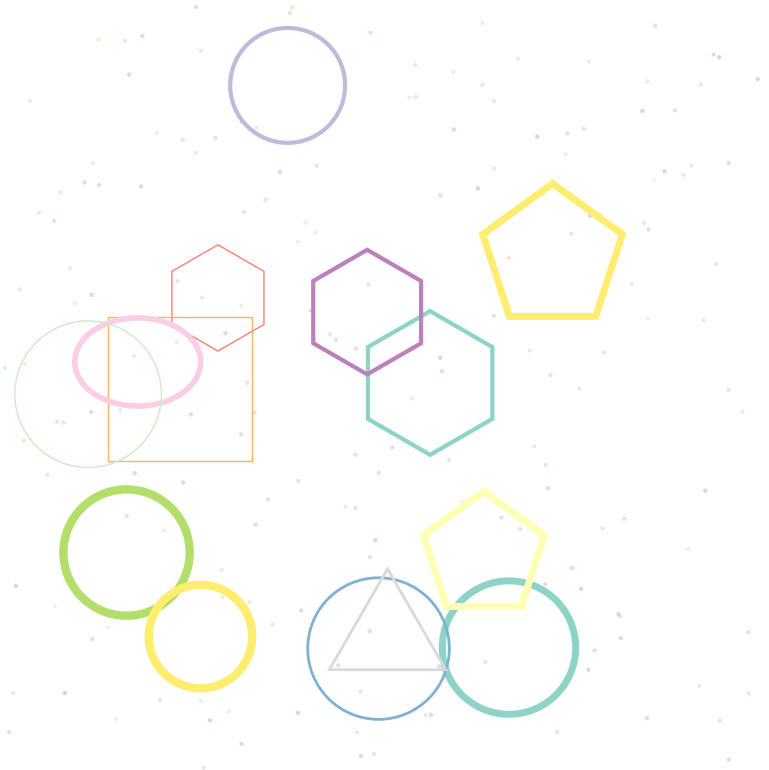[{"shape": "hexagon", "thickness": 1.5, "radius": 0.47, "center": [0.559, 0.503]}, {"shape": "circle", "thickness": 2.5, "radius": 0.43, "center": [0.661, 0.159]}, {"shape": "pentagon", "thickness": 2.5, "radius": 0.41, "center": [0.628, 0.279]}, {"shape": "circle", "thickness": 1.5, "radius": 0.37, "center": [0.374, 0.889]}, {"shape": "hexagon", "thickness": 0.5, "radius": 0.34, "center": [0.283, 0.613]}, {"shape": "circle", "thickness": 1, "radius": 0.46, "center": [0.492, 0.158]}, {"shape": "square", "thickness": 0.5, "radius": 0.47, "center": [0.234, 0.495]}, {"shape": "circle", "thickness": 3, "radius": 0.41, "center": [0.164, 0.282]}, {"shape": "oval", "thickness": 2, "radius": 0.41, "center": [0.179, 0.53]}, {"shape": "triangle", "thickness": 1, "radius": 0.44, "center": [0.503, 0.174]}, {"shape": "hexagon", "thickness": 1.5, "radius": 0.4, "center": [0.477, 0.595]}, {"shape": "circle", "thickness": 0.5, "radius": 0.48, "center": [0.114, 0.488]}, {"shape": "pentagon", "thickness": 2.5, "radius": 0.48, "center": [0.718, 0.666]}, {"shape": "circle", "thickness": 3, "radius": 0.34, "center": [0.26, 0.173]}]